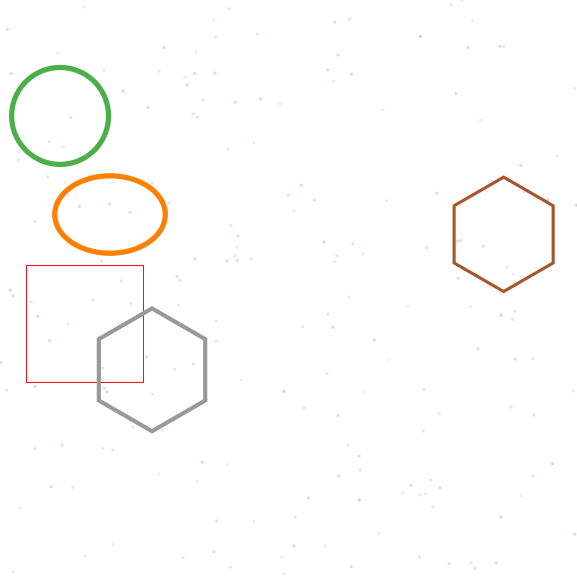[{"shape": "square", "thickness": 0.5, "radius": 0.51, "center": [0.146, 0.439]}, {"shape": "circle", "thickness": 2.5, "radius": 0.42, "center": [0.104, 0.798]}, {"shape": "oval", "thickness": 2.5, "radius": 0.48, "center": [0.191, 0.628]}, {"shape": "hexagon", "thickness": 1.5, "radius": 0.5, "center": [0.872, 0.593]}, {"shape": "hexagon", "thickness": 2, "radius": 0.53, "center": [0.263, 0.359]}]